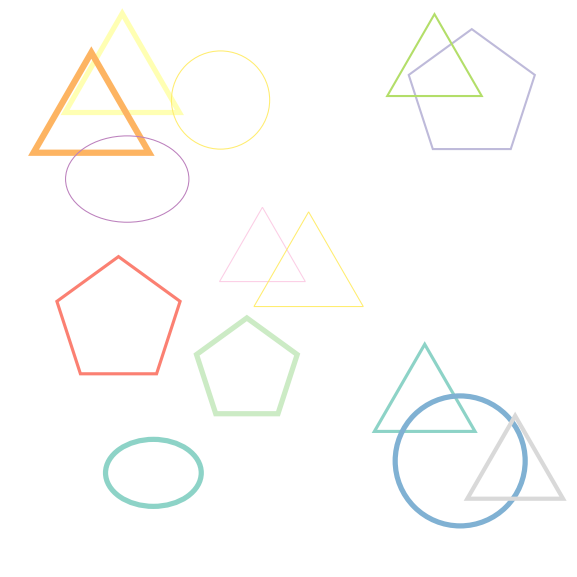[{"shape": "triangle", "thickness": 1.5, "radius": 0.5, "center": [0.735, 0.302]}, {"shape": "oval", "thickness": 2.5, "radius": 0.41, "center": [0.266, 0.18]}, {"shape": "triangle", "thickness": 2.5, "radius": 0.57, "center": [0.212, 0.861]}, {"shape": "pentagon", "thickness": 1, "radius": 0.57, "center": [0.817, 0.834]}, {"shape": "pentagon", "thickness": 1.5, "radius": 0.56, "center": [0.205, 0.443]}, {"shape": "circle", "thickness": 2.5, "radius": 0.56, "center": [0.797, 0.201]}, {"shape": "triangle", "thickness": 3, "radius": 0.58, "center": [0.158, 0.792]}, {"shape": "triangle", "thickness": 1, "radius": 0.47, "center": [0.752, 0.88]}, {"shape": "triangle", "thickness": 0.5, "radius": 0.43, "center": [0.454, 0.554]}, {"shape": "triangle", "thickness": 2, "radius": 0.48, "center": [0.892, 0.183]}, {"shape": "oval", "thickness": 0.5, "radius": 0.53, "center": [0.22, 0.689]}, {"shape": "pentagon", "thickness": 2.5, "radius": 0.46, "center": [0.427, 0.357]}, {"shape": "triangle", "thickness": 0.5, "radius": 0.55, "center": [0.534, 0.523]}, {"shape": "circle", "thickness": 0.5, "radius": 0.43, "center": [0.382, 0.826]}]